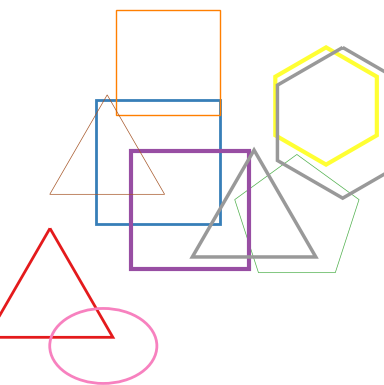[{"shape": "triangle", "thickness": 2, "radius": 0.94, "center": [0.13, 0.218]}, {"shape": "square", "thickness": 2, "radius": 0.8, "center": [0.41, 0.579]}, {"shape": "pentagon", "thickness": 0.5, "radius": 0.85, "center": [0.771, 0.429]}, {"shape": "square", "thickness": 3, "radius": 0.76, "center": [0.493, 0.455]}, {"shape": "square", "thickness": 1, "radius": 0.68, "center": [0.437, 0.838]}, {"shape": "hexagon", "thickness": 3, "radius": 0.76, "center": [0.847, 0.725]}, {"shape": "triangle", "thickness": 0.5, "radius": 0.86, "center": [0.278, 0.581]}, {"shape": "oval", "thickness": 2, "radius": 0.7, "center": [0.268, 0.101]}, {"shape": "hexagon", "thickness": 2.5, "radius": 0.98, "center": [0.89, 0.681]}, {"shape": "triangle", "thickness": 2.5, "radius": 0.93, "center": [0.66, 0.425]}]